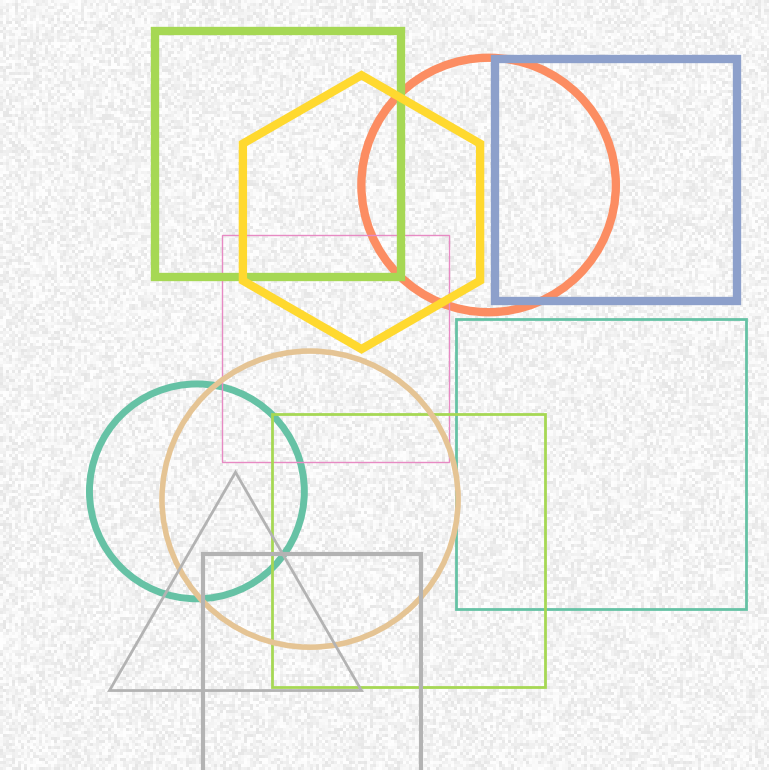[{"shape": "circle", "thickness": 2.5, "radius": 0.7, "center": [0.256, 0.362]}, {"shape": "square", "thickness": 1, "radius": 0.94, "center": [0.78, 0.398]}, {"shape": "circle", "thickness": 3, "radius": 0.83, "center": [0.635, 0.76]}, {"shape": "square", "thickness": 3, "radius": 0.79, "center": [0.8, 0.766]}, {"shape": "square", "thickness": 0.5, "radius": 0.74, "center": [0.435, 0.548]}, {"shape": "square", "thickness": 3, "radius": 0.8, "center": [0.361, 0.8]}, {"shape": "square", "thickness": 1, "radius": 0.89, "center": [0.531, 0.285]}, {"shape": "hexagon", "thickness": 3, "radius": 0.89, "center": [0.469, 0.724]}, {"shape": "circle", "thickness": 2, "radius": 0.96, "center": [0.403, 0.352]}, {"shape": "square", "thickness": 1.5, "radius": 0.71, "center": [0.405, 0.138]}, {"shape": "triangle", "thickness": 1, "radius": 0.94, "center": [0.306, 0.198]}]